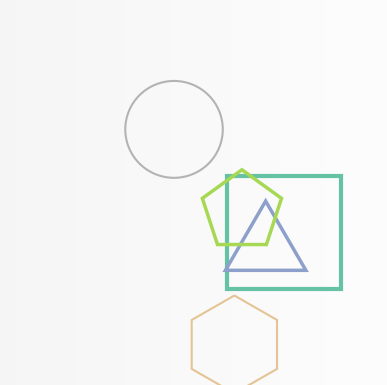[{"shape": "square", "thickness": 3, "radius": 0.74, "center": [0.734, 0.396]}, {"shape": "triangle", "thickness": 2.5, "radius": 0.6, "center": [0.686, 0.358]}, {"shape": "pentagon", "thickness": 2.5, "radius": 0.54, "center": [0.624, 0.452]}, {"shape": "hexagon", "thickness": 1.5, "radius": 0.64, "center": [0.605, 0.105]}, {"shape": "circle", "thickness": 1.5, "radius": 0.63, "center": [0.449, 0.664]}]